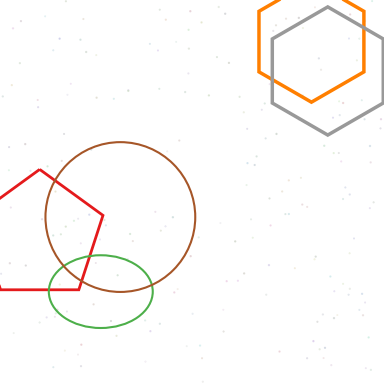[{"shape": "pentagon", "thickness": 2, "radius": 0.86, "center": [0.103, 0.387]}, {"shape": "oval", "thickness": 1.5, "radius": 0.67, "center": [0.262, 0.243]}, {"shape": "hexagon", "thickness": 2.5, "radius": 0.79, "center": [0.809, 0.892]}, {"shape": "circle", "thickness": 1.5, "radius": 0.97, "center": [0.313, 0.436]}, {"shape": "hexagon", "thickness": 2.5, "radius": 0.83, "center": [0.851, 0.816]}]